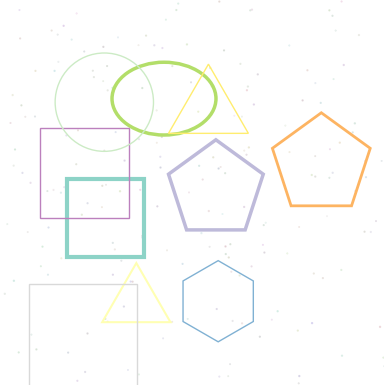[{"shape": "square", "thickness": 3, "radius": 0.5, "center": [0.274, 0.434]}, {"shape": "triangle", "thickness": 1.5, "radius": 0.51, "center": [0.354, 0.214]}, {"shape": "pentagon", "thickness": 2.5, "radius": 0.65, "center": [0.561, 0.508]}, {"shape": "hexagon", "thickness": 1, "radius": 0.53, "center": [0.567, 0.218]}, {"shape": "pentagon", "thickness": 2, "radius": 0.67, "center": [0.835, 0.574]}, {"shape": "oval", "thickness": 2.5, "radius": 0.68, "center": [0.426, 0.744]}, {"shape": "square", "thickness": 1, "radius": 0.7, "center": [0.216, 0.121]}, {"shape": "square", "thickness": 1, "radius": 0.58, "center": [0.219, 0.551]}, {"shape": "circle", "thickness": 1, "radius": 0.64, "center": [0.271, 0.735]}, {"shape": "triangle", "thickness": 1, "radius": 0.6, "center": [0.541, 0.714]}]